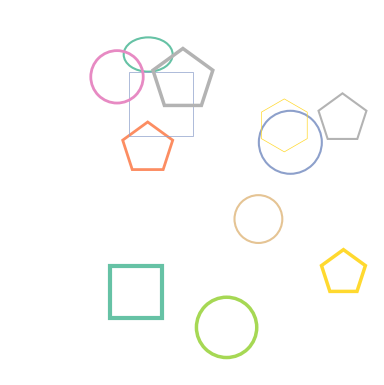[{"shape": "square", "thickness": 3, "radius": 0.34, "center": [0.353, 0.24]}, {"shape": "oval", "thickness": 1.5, "radius": 0.32, "center": [0.385, 0.858]}, {"shape": "pentagon", "thickness": 2, "radius": 0.34, "center": [0.384, 0.615]}, {"shape": "circle", "thickness": 1.5, "radius": 0.41, "center": [0.754, 0.63]}, {"shape": "square", "thickness": 0.5, "radius": 0.42, "center": [0.418, 0.73]}, {"shape": "circle", "thickness": 2, "radius": 0.34, "center": [0.304, 0.8]}, {"shape": "circle", "thickness": 2.5, "radius": 0.39, "center": [0.589, 0.15]}, {"shape": "hexagon", "thickness": 0.5, "radius": 0.34, "center": [0.738, 0.674]}, {"shape": "pentagon", "thickness": 2.5, "radius": 0.3, "center": [0.892, 0.292]}, {"shape": "circle", "thickness": 1.5, "radius": 0.31, "center": [0.671, 0.431]}, {"shape": "pentagon", "thickness": 1.5, "radius": 0.33, "center": [0.89, 0.692]}, {"shape": "pentagon", "thickness": 2.5, "radius": 0.41, "center": [0.475, 0.792]}]